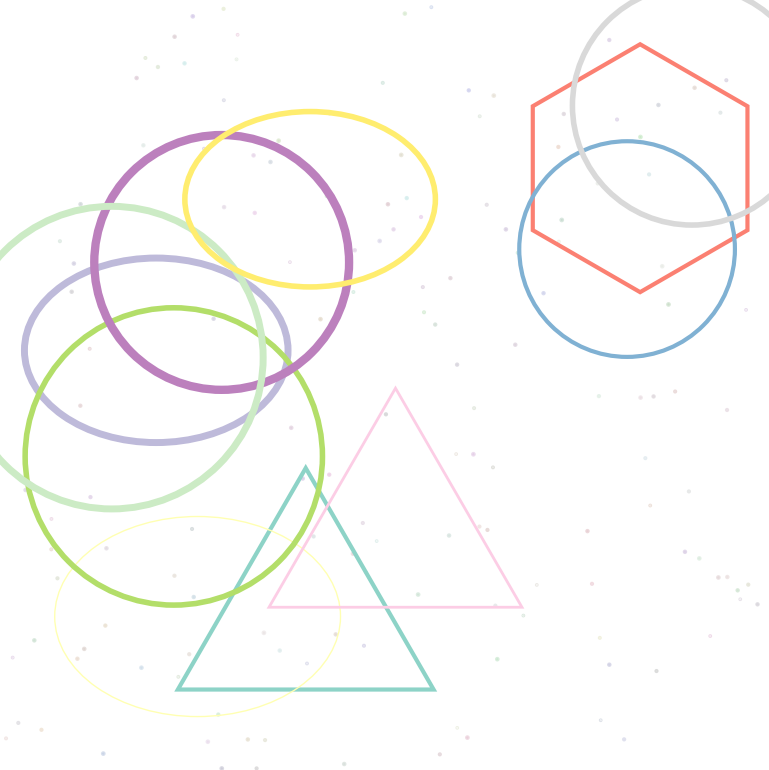[{"shape": "triangle", "thickness": 1.5, "radius": 0.96, "center": [0.397, 0.2]}, {"shape": "oval", "thickness": 0.5, "radius": 0.93, "center": [0.257, 0.199]}, {"shape": "oval", "thickness": 2.5, "radius": 0.86, "center": [0.203, 0.545]}, {"shape": "hexagon", "thickness": 1.5, "radius": 0.8, "center": [0.831, 0.782]}, {"shape": "circle", "thickness": 1.5, "radius": 0.7, "center": [0.814, 0.677]}, {"shape": "circle", "thickness": 2, "radius": 0.97, "center": [0.226, 0.407]}, {"shape": "triangle", "thickness": 1, "radius": 0.95, "center": [0.514, 0.306]}, {"shape": "circle", "thickness": 2, "radius": 0.78, "center": [0.898, 0.863]}, {"shape": "circle", "thickness": 3, "radius": 0.83, "center": [0.288, 0.659]}, {"shape": "circle", "thickness": 2.5, "radius": 0.98, "center": [0.145, 0.536]}, {"shape": "oval", "thickness": 2, "radius": 0.81, "center": [0.403, 0.741]}]